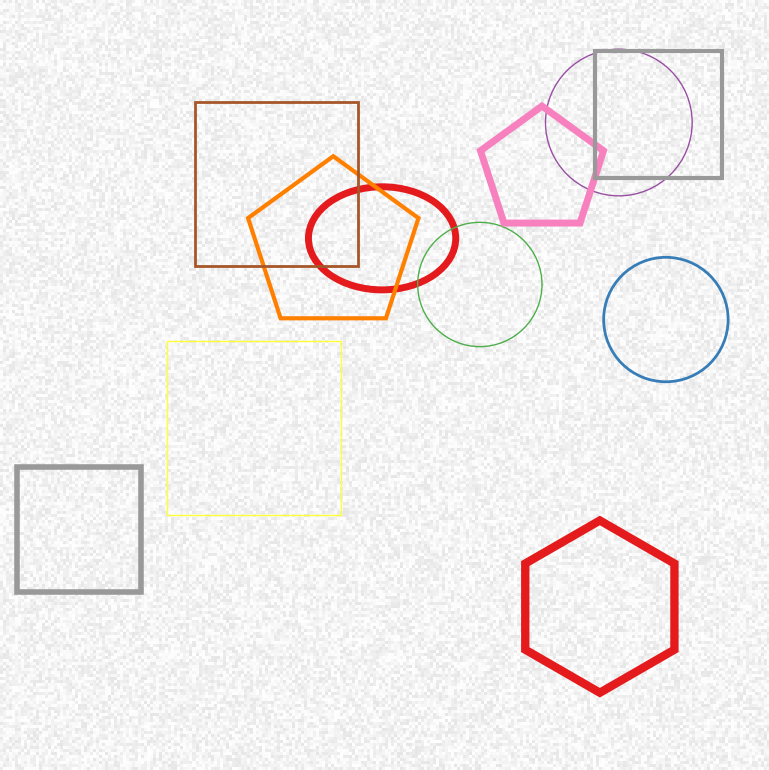[{"shape": "hexagon", "thickness": 3, "radius": 0.56, "center": [0.779, 0.212]}, {"shape": "oval", "thickness": 2.5, "radius": 0.48, "center": [0.496, 0.69]}, {"shape": "circle", "thickness": 1, "radius": 0.4, "center": [0.865, 0.585]}, {"shape": "circle", "thickness": 0.5, "radius": 0.4, "center": [0.623, 0.631]}, {"shape": "circle", "thickness": 0.5, "radius": 0.48, "center": [0.804, 0.841]}, {"shape": "pentagon", "thickness": 1.5, "radius": 0.58, "center": [0.433, 0.681]}, {"shape": "square", "thickness": 0.5, "radius": 0.56, "center": [0.33, 0.444]}, {"shape": "square", "thickness": 1, "radius": 0.53, "center": [0.359, 0.761]}, {"shape": "pentagon", "thickness": 2.5, "radius": 0.42, "center": [0.704, 0.778]}, {"shape": "square", "thickness": 1.5, "radius": 0.41, "center": [0.856, 0.852]}, {"shape": "square", "thickness": 2, "radius": 0.4, "center": [0.103, 0.313]}]